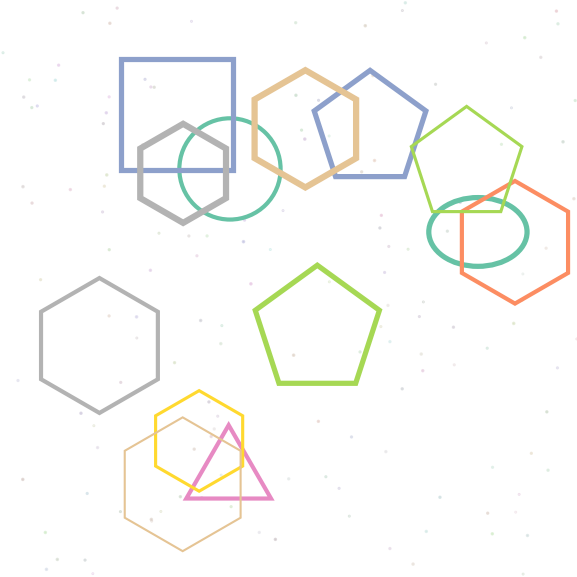[{"shape": "circle", "thickness": 2, "radius": 0.44, "center": [0.398, 0.707]}, {"shape": "oval", "thickness": 2.5, "radius": 0.43, "center": [0.828, 0.597]}, {"shape": "hexagon", "thickness": 2, "radius": 0.53, "center": [0.892, 0.58]}, {"shape": "pentagon", "thickness": 2.5, "radius": 0.51, "center": [0.641, 0.776]}, {"shape": "square", "thickness": 2.5, "radius": 0.48, "center": [0.307, 0.801]}, {"shape": "triangle", "thickness": 2, "radius": 0.42, "center": [0.396, 0.178]}, {"shape": "pentagon", "thickness": 1.5, "radius": 0.5, "center": [0.808, 0.714]}, {"shape": "pentagon", "thickness": 2.5, "radius": 0.57, "center": [0.549, 0.427]}, {"shape": "hexagon", "thickness": 1.5, "radius": 0.44, "center": [0.345, 0.236]}, {"shape": "hexagon", "thickness": 3, "radius": 0.51, "center": [0.529, 0.776]}, {"shape": "hexagon", "thickness": 1, "radius": 0.58, "center": [0.316, 0.161]}, {"shape": "hexagon", "thickness": 3, "radius": 0.43, "center": [0.317, 0.699]}, {"shape": "hexagon", "thickness": 2, "radius": 0.58, "center": [0.172, 0.401]}]